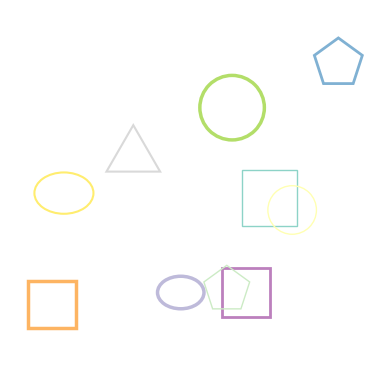[{"shape": "square", "thickness": 1, "radius": 0.36, "center": [0.7, 0.486]}, {"shape": "circle", "thickness": 1, "radius": 0.32, "center": [0.759, 0.455]}, {"shape": "oval", "thickness": 2.5, "radius": 0.3, "center": [0.469, 0.24]}, {"shape": "pentagon", "thickness": 2, "radius": 0.33, "center": [0.879, 0.836]}, {"shape": "square", "thickness": 2.5, "radius": 0.31, "center": [0.136, 0.209]}, {"shape": "circle", "thickness": 2.5, "radius": 0.42, "center": [0.603, 0.72]}, {"shape": "triangle", "thickness": 1.5, "radius": 0.4, "center": [0.346, 0.594]}, {"shape": "square", "thickness": 2, "radius": 0.31, "center": [0.638, 0.24]}, {"shape": "pentagon", "thickness": 1, "radius": 0.31, "center": [0.589, 0.248]}, {"shape": "oval", "thickness": 1.5, "radius": 0.38, "center": [0.166, 0.498]}]